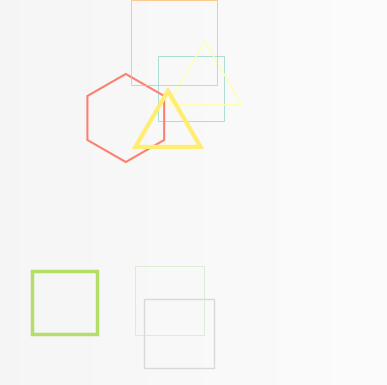[{"shape": "square", "thickness": 0.5, "radius": 0.42, "center": [0.494, 0.77]}, {"shape": "triangle", "thickness": 1, "radius": 0.55, "center": [0.529, 0.783]}, {"shape": "hexagon", "thickness": 1.5, "radius": 0.57, "center": [0.325, 0.694]}, {"shape": "square", "thickness": 0.5, "radius": 0.56, "center": [0.45, 0.89]}, {"shape": "square", "thickness": 2.5, "radius": 0.41, "center": [0.166, 0.214]}, {"shape": "square", "thickness": 1, "radius": 0.45, "center": [0.462, 0.135]}, {"shape": "square", "thickness": 0.5, "radius": 0.45, "center": [0.437, 0.22]}, {"shape": "triangle", "thickness": 3, "radius": 0.49, "center": [0.433, 0.667]}]